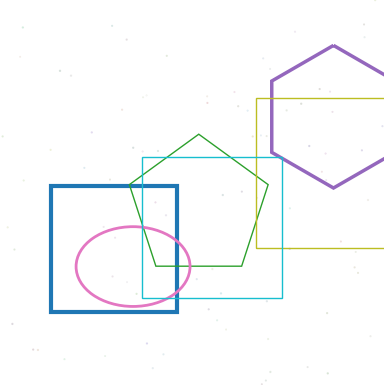[{"shape": "square", "thickness": 3, "radius": 0.82, "center": [0.296, 0.352]}, {"shape": "pentagon", "thickness": 1, "radius": 0.95, "center": [0.516, 0.462]}, {"shape": "hexagon", "thickness": 2.5, "radius": 0.93, "center": [0.866, 0.697]}, {"shape": "oval", "thickness": 2, "radius": 0.74, "center": [0.346, 0.308]}, {"shape": "square", "thickness": 1, "radius": 0.97, "center": [0.861, 0.551]}, {"shape": "square", "thickness": 1, "radius": 0.92, "center": [0.551, 0.408]}]